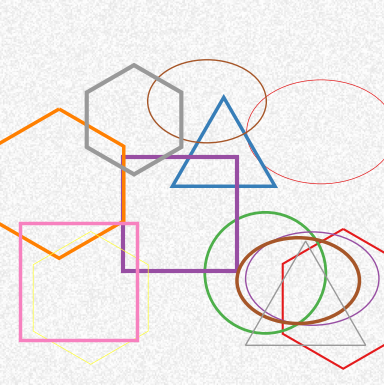[{"shape": "hexagon", "thickness": 1.5, "radius": 0.91, "center": [0.892, 0.224]}, {"shape": "oval", "thickness": 0.5, "radius": 0.96, "center": [0.834, 0.658]}, {"shape": "triangle", "thickness": 2.5, "radius": 0.77, "center": [0.581, 0.593]}, {"shape": "circle", "thickness": 2, "radius": 0.79, "center": [0.689, 0.291]}, {"shape": "square", "thickness": 3, "radius": 0.74, "center": [0.467, 0.444]}, {"shape": "oval", "thickness": 1, "radius": 0.87, "center": [0.811, 0.276]}, {"shape": "hexagon", "thickness": 2.5, "radius": 0.97, "center": [0.154, 0.523]}, {"shape": "hexagon", "thickness": 0.5, "radius": 0.86, "center": [0.236, 0.226]}, {"shape": "oval", "thickness": 2.5, "radius": 0.8, "center": [0.775, 0.271]}, {"shape": "oval", "thickness": 1, "radius": 0.77, "center": [0.538, 0.737]}, {"shape": "square", "thickness": 2.5, "radius": 0.76, "center": [0.204, 0.269]}, {"shape": "triangle", "thickness": 1, "radius": 0.9, "center": [0.794, 0.193]}, {"shape": "hexagon", "thickness": 3, "radius": 0.71, "center": [0.348, 0.689]}]